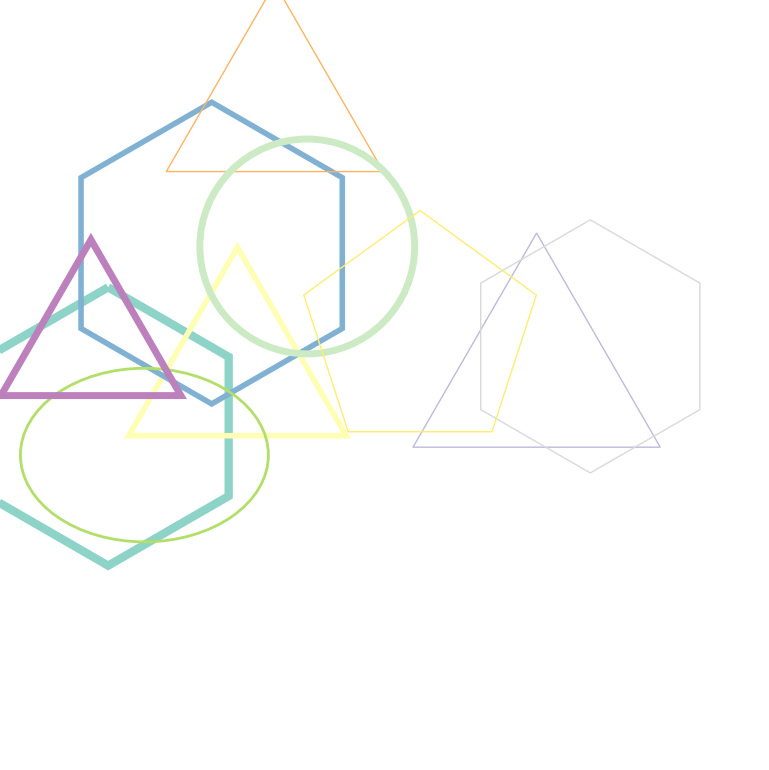[{"shape": "hexagon", "thickness": 3, "radius": 0.9, "center": [0.14, 0.446]}, {"shape": "triangle", "thickness": 2, "radius": 0.82, "center": [0.308, 0.516]}, {"shape": "triangle", "thickness": 0.5, "radius": 0.93, "center": [0.697, 0.512]}, {"shape": "hexagon", "thickness": 2, "radius": 0.98, "center": [0.275, 0.671]}, {"shape": "triangle", "thickness": 0.5, "radius": 0.81, "center": [0.357, 0.859]}, {"shape": "oval", "thickness": 1, "radius": 0.81, "center": [0.188, 0.409]}, {"shape": "hexagon", "thickness": 0.5, "radius": 0.82, "center": [0.767, 0.55]}, {"shape": "triangle", "thickness": 2.5, "radius": 0.67, "center": [0.118, 0.554]}, {"shape": "circle", "thickness": 2.5, "radius": 0.7, "center": [0.399, 0.68]}, {"shape": "pentagon", "thickness": 0.5, "radius": 0.79, "center": [0.546, 0.568]}]